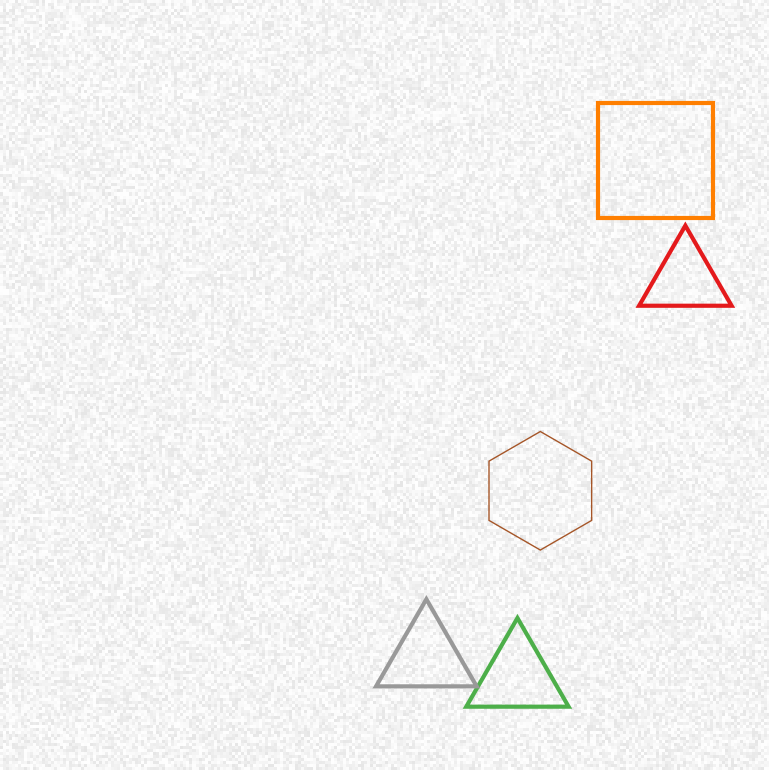[{"shape": "triangle", "thickness": 1.5, "radius": 0.35, "center": [0.89, 0.638]}, {"shape": "triangle", "thickness": 1.5, "radius": 0.38, "center": [0.672, 0.121]}, {"shape": "square", "thickness": 1.5, "radius": 0.37, "center": [0.852, 0.791]}, {"shape": "hexagon", "thickness": 0.5, "radius": 0.38, "center": [0.702, 0.363]}, {"shape": "triangle", "thickness": 1.5, "radius": 0.38, "center": [0.554, 0.146]}]